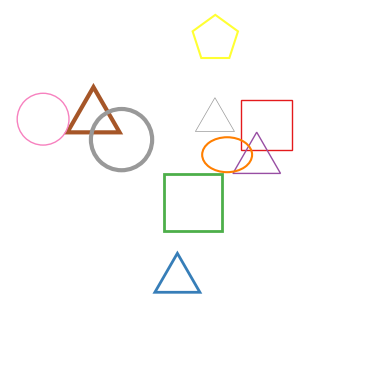[{"shape": "square", "thickness": 1, "radius": 0.33, "center": [0.693, 0.676]}, {"shape": "triangle", "thickness": 2, "radius": 0.34, "center": [0.461, 0.275]}, {"shape": "square", "thickness": 2, "radius": 0.37, "center": [0.501, 0.474]}, {"shape": "triangle", "thickness": 1, "radius": 0.36, "center": [0.667, 0.585]}, {"shape": "oval", "thickness": 1.5, "radius": 0.32, "center": [0.59, 0.598]}, {"shape": "pentagon", "thickness": 1.5, "radius": 0.31, "center": [0.559, 0.899]}, {"shape": "triangle", "thickness": 3, "radius": 0.39, "center": [0.243, 0.695]}, {"shape": "circle", "thickness": 1, "radius": 0.34, "center": [0.112, 0.69]}, {"shape": "triangle", "thickness": 0.5, "radius": 0.29, "center": [0.558, 0.688]}, {"shape": "circle", "thickness": 3, "radius": 0.4, "center": [0.316, 0.637]}]